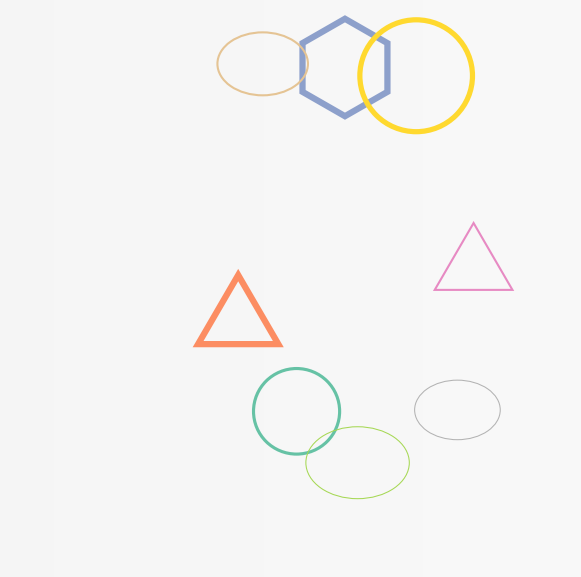[{"shape": "circle", "thickness": 1.5, "radius": 0.37, "center": [0.51, 0.287]}, {"shape": "triangle", "thickness": 3, "radius": 0.4, "center": [0.41, 0.443]}, {"shape": "hexagon", "thickness": 3, "radius": 0.42, "center": [0.593, 0.882]}, {"shape": "triangle", "thickness": 1, "radius": 0.39, "center": [0.815, 0.536]}, {"shape": "oval", "thickness": 0.5, "radius": 0.44, "center": [0.615, 0.198]}, {"shape": "circle", "thickness": 2.5, "radius": 0.48, "center": [0.716, 0.868]}, {"shape": "oval", "thickness": 1, "radius": 0.39, "center": [0.452, 0.889]}, {"shape": "oval", "thickness": 0.5, "radius": 0.37, "center": [0.787, 0.289]}]